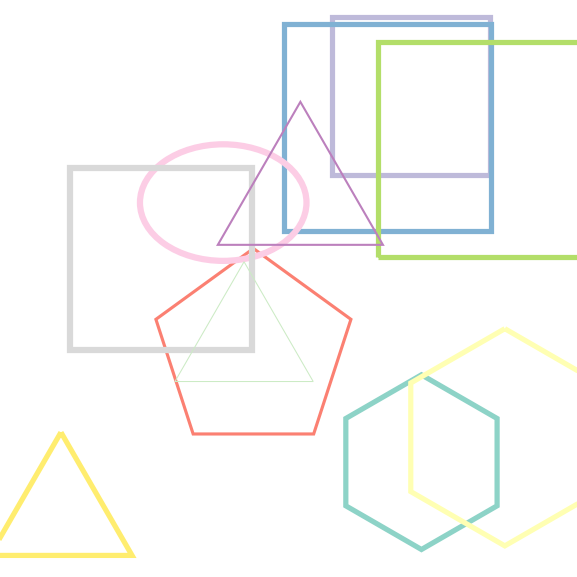[{"shape": "hexagon", "thickness": 2.5, "radius": 0.76, "center": [0.73, 0.199]}, {"shape": "hexagon", "thickness": 2.5, "radius": 0.94, "center": [0.874, 0.242]}, {"shape": "square", "thickness": 2.5, "radius": 0.69, "center": [0.711, 0.833]}, {"shape": "pentagon", "thickness": 1.5, "radius": 0.89, "center": [0.439, 0.391]}, {"shape": "square", "thickness": 2.5, "radius": 0.9, "center": [0.67, 0.778]}, {"shape": "square", "thickness": 2.5, "radius": 0.93, "center": [0.841, 0.74]}, {"shape": "oval", "thickness": 3, "radius": 0.72, "center": [0.387, 0.648]}, {"shape": "square", "thickness": 3, "radius": 0.79, "center": [0.279, 0.551]}, {"shape": "triangle", "thickness": 1, "radius": 0.83, "center": [0.52, 0.658]}, {"shape": "triangle", "thickness": 0.5, "radius": 0.69, "center": [0.423, 0.408]}, {"shape": "triangle", "thickness": 2.5, "radius": 0.71, "center": [0.106, 0.108]}]